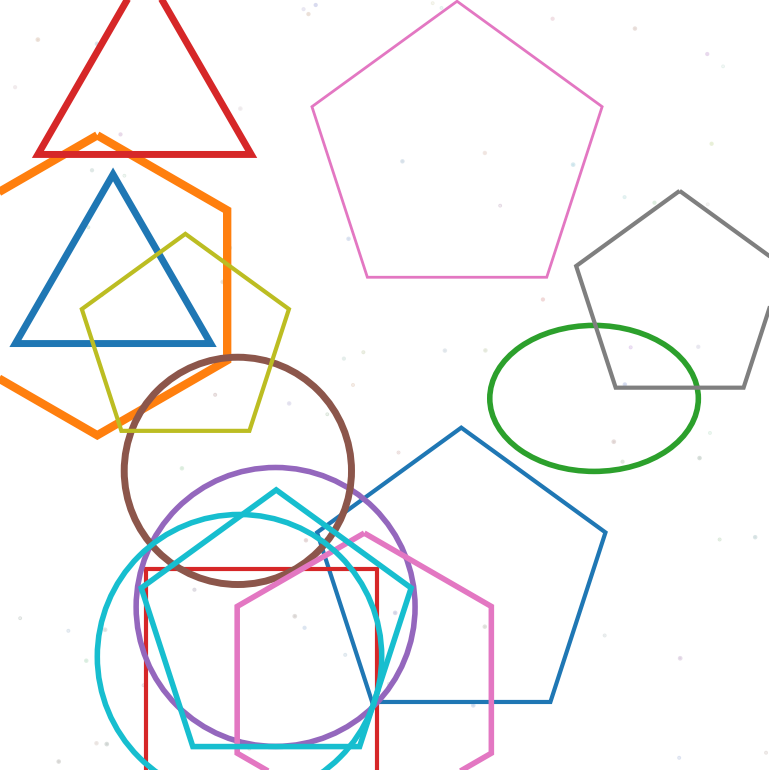[{"shape": "triangle", "thickness": 2.5, "radius": 0.73, "center": [0.147, 0.627]}, {"shape": "pentagon", "thickness": 1.5, "radius": 0.98, "center": [0.599, 0.248]}, {"shape": "hexagon", "thickness": 3, "radius": 0.97, "center": [0.126, 0.63]}, {"shape": "oval", "thickness": 2, "radius": 0.68, "center": [0.772, 0.483]}, {"shape": "triangle", "thickness": 2.5, "radius": 0.8, "center": [0.188, 0.879]}, {"shape": "square", "thickness": 1.5, "radius": 0.75, "center": [0.339, 0.111]}, {"shape": "circle", "thickness": 2, "radius": 0.91, "center": [0.358, 0.212]}, {"shape": "circle", "thickness": 2.5, "radius": 0.74, "center": [0.309, 0.388]}, {"shape": "pentagon", "thickness": 1, "radius": 0.99, "center": [0.594, 0.8]}, {"shape": "hexagon", "thickness": 2, "radius": 0.95, "center": [0.473, 0.117]}, {"shape": "pentagon", "thickness": 1.5, "radius": 0.71, "center": [0.883, 0.611]}, {"shape": "pentagon", "thickness": 1.5, "radius": 0.71, "center": [0.241, 0.555]}, {"shape": "pentagon", "thickness": 2, "radius": 0.92, "center": [0.359, 0.179]}, {"shape": "circle", "thickness": 2, "radius": 0.92, "center": [0.311, 0.147]}]